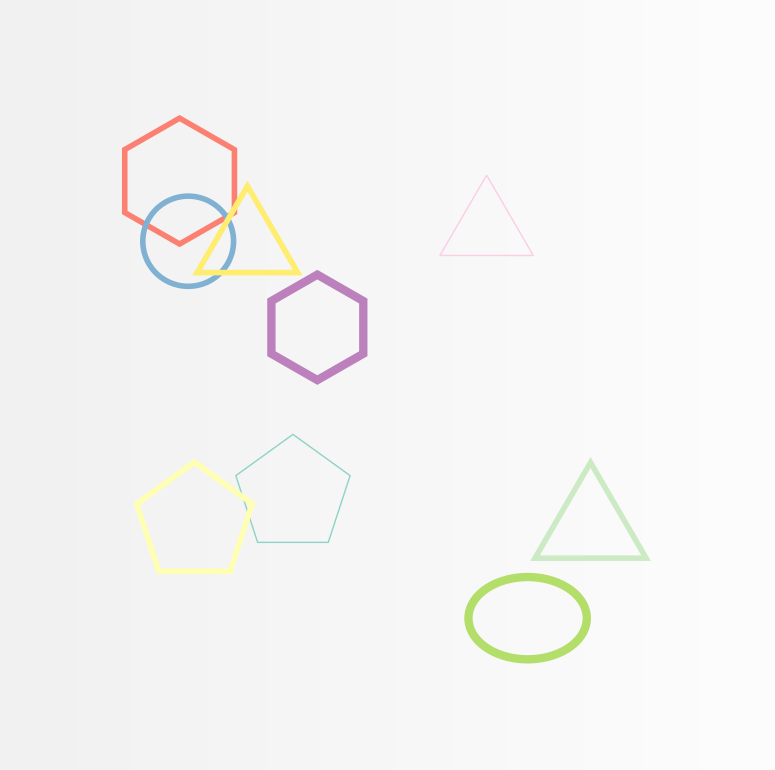[{"shape": "pentagon", "thickness": 0.5, "radius": 0.39, "center": [0.378, 0.358]}, {"shape": "pentagon", "thickness": 2, "radius": 0.39, "center": [0.251, 0.321]}, {"shape": "hexagon", "thickness": 2, "radius": 0.41, "center": [0.232, 0.765]}, {"shape": "circle", "thickness": 2, "radius": 0.29, "center": [0.243, 0.687]}, {"shape": "oval", "thickness": 3, "radius": 0.38, "center": [0.681, 0.197]}, {"shape": "triangle", "thickness": 0.5, "radius": 0.35, "center": [0.628, 0.703]}, {"shape": "hexagon", "thickness": 3, "radius": 0.34, "center": [0.409, 0.575]}, {"shape": "triangle", "thickness": 2, "radius": 0.41, "center": [0.762, 0.317]}, {"shape": "triangle", "thickness": 2, "radius": 0.37, "center": [0.319, 0.683]}]